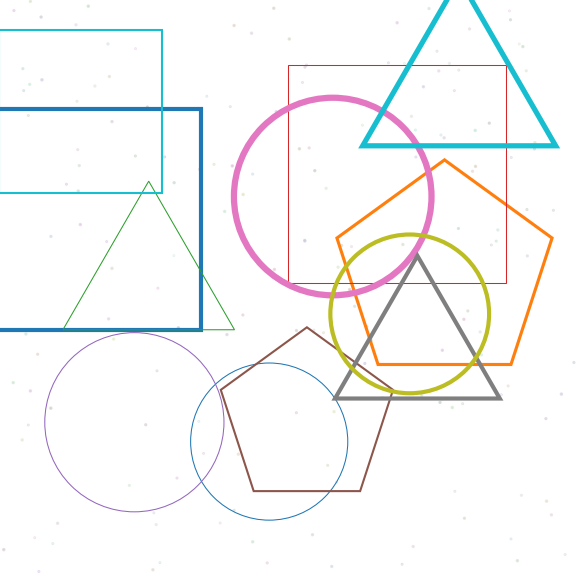[{"shape": "square", "thickness": 2, "radius": 0.96, "center": [0.156, 0.619]}, {"shape": "circle", "thickness": 0.5, "radius": 0.68, "center": [0.466, 0.234]}, {"shape": "pentagon", "thickness": 1.5, "radius": 0.98, "center": [0.77, 0.526]}, {"shape": "triangle", "thickness": 0.5, "radius": 0.86, "center": [0.258, 0.514]}, {"shape": "square", "thickness": 0.5, "radius": 0.94, "center": [0.687, 0.698]}, {"shape": "circle", "thickness": 0.5, "radius": 0.78, "center": [0.233, 0.268]}, {"shape": "pentagon", "thickness": 1, "radius": 0.78, "center": [0.531, 0.276]}, {"shape": "circle", "thickness": 3, "radius": 0.86, "center": [0.576, 0.659]}, {"shape": "triangle", "thickness": 2, "radius": 0.82, "center": [0.723, 0.391]}, {"shape": "circle", "thickness": 2, "radius": 0.69, "center": [0.709, 0.456]}, {"shape": "square", "thickness": 1, "radius": 0.7, "center": [0.14, 0.806]}, {"shape": "triangle", "thickness": 2.5, "radius": 0.96, "center": [0.795, 0.843]}]